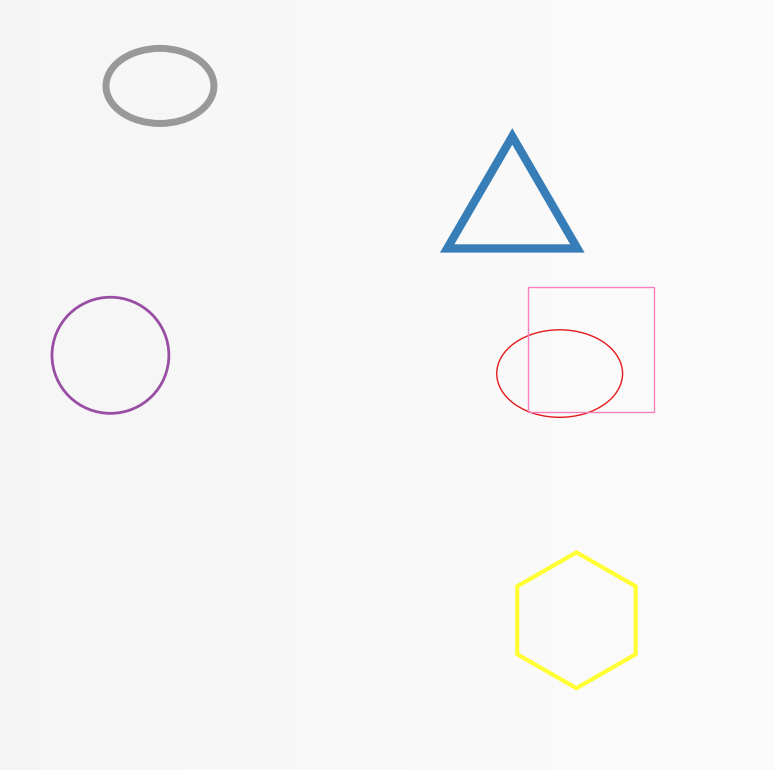[{"shape": "oval", "thickness": 0.5, "radius": 0.41, "center": [0.722, 0.515]}, {"shape": "triangle", "thickness": 3, "radius": 0.49, "center": [0.661, 0.726]}, {"shape": "circle", "thickness": 1, "radius": 0.38, "center": [0.142, 0.539]}, {"shape": "hexagon", "thickness": 1.5, "radius": 0.44, "center": [0.744, 0.194]}, {"shape": "square", "thickness": 0.5, "radius": 0.41, "center": [0.763, 0.546]}, {"shape": "oval", "thickness": 2.5, "radius": 0.35, "center": [0.206, 0.888]}]